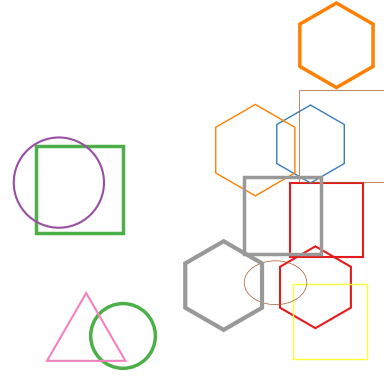[{"shape": "hexagon", "thickness": 1.5, "radius": 0.53, "center": [0.819, 0.254]}, {"shape": "square", "thickness": 1.5, "radius": 0.48, "center": [0.848, 0.429]}, {"shape": "hexagon", "thickness": 1, "radius": 0.51, "center": [0.807, 0.626]}, {"shape": "circle", "thickness": 2.5, "radius": 0.42, "center": [0.32, 0.127]}, {"shape": "square", "thickness": 2.5, "radius": 0.57, "center": [0.206, 0.507]}, {"shape": "circle", "thickness": 1.5, "radius": 0.59, "center": [0.153, 0.526]}, {"shape": "hexagon", "thickness": 1, "radius": 0.59, "center": [0.663, 0.61]}, {"shape": "hexagon", "thickness": 2.5, "radius": 0.55, "center": [0.874, 0.882]}, {"shape": "square", "thickness": 1, "radius": 0.48, "center": [0.857, 0.165]}, {"shape": "oval", "thickness": 0.5, "radius": 0.41, "center": [0.716, 0.266]}, {"shape": "square", "thickness": 0.5, "radius": 0.59, "center": [0.896, 0.647]}, {"shape": "triangle", "thickness": 1.5, "radius": 0.59, "center": [0.224, 0.121]}, {"shape": "hexagon", "thickness": 3, "radius": 0.58, "center": [0.581, 0.258]}, {"shape": "square", "thickness": 2.5, "radius": 0.5, "center": [0.734, 0.44]}]